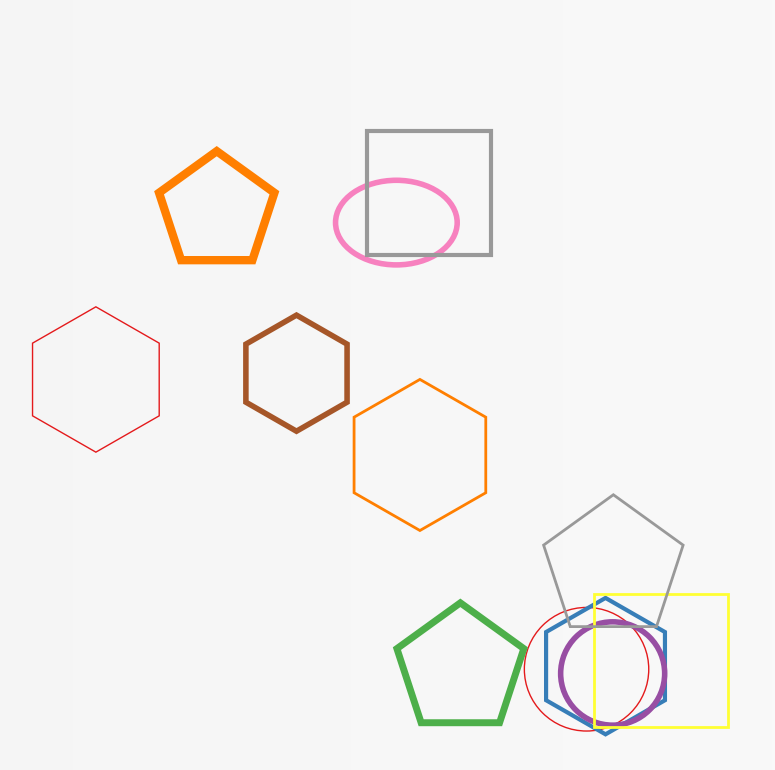[{"shape": "hexagon", "thickness": 0.5, "radius": 0.47, "center": [0.124, 0.507]}, {"shape": "circle", "thickness": 0.5, "radius": 0.4, "center": [0.757, 0.131]}, {"shape": "hexagon", "thickness": 1.5, "radius": 0.44, "center": [0.781, 0.135]}, {"shape": "pentagon", "thickness": 2.5, "radius": 0.43, "center": [0.594, 0.131]}, {"shape": "circle", "thickness": 2, "radius": 0.34, "center": [0.791, 0.125]}, {"shape": "hexagon", "thickness": 1, "radius": 0.49, "center": [0.542, 0.409]}, {"shape": "pentagon", "thickness": 3, "radius": 0.39, "center": [0.28, 0.725]}, {"shape": "square", "thickness": 1, "radius": 0.43, "center": [0.853, 0.142]}, {"shape": "hexagon", "thickness": 2, "radius": 0.38, "center": [0.383, 0.515]}, {"shape": "oval", "thickness": 2, "radius": 0.39, "center": [0.511, 0.711]}, {"shape": "pentagon", "thickness": 1, "radius": 0.47, "center": [0.791, 0.263]}, {"shape": "square", "thickness": 1.5, "radius": 0.4, "center": [0.554, 0.749]}]